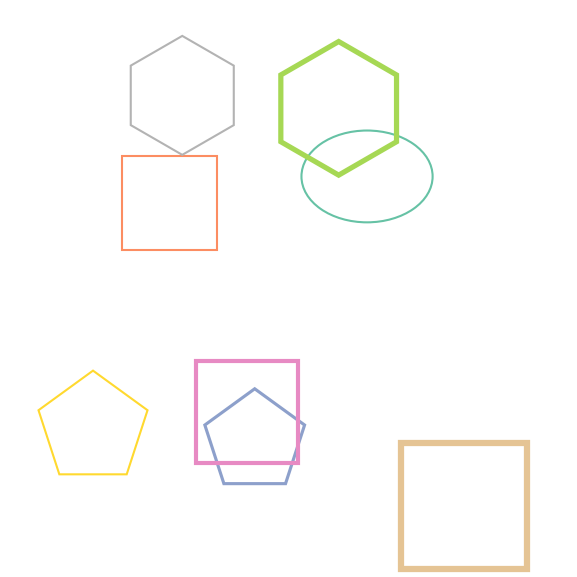[{"shape": "oval", "thickness": 1, "radius": 0.57, "center": [0.636, 0.694]}, {"shape": "square", "thickness": 1, "radius": 0.41, "center": [0.293, 0.647]}, {"shape": "pentagon", "thickness": 1.5, "radius": 0.45, "center": [0.441, 0.235]}, {"shape": "square", "thickness": 2, "radius": 0.44, "center": [0.428, 0.286]}, {"shape": "hexagon", "thickness": 2.5, "radius": 0.58, "center": [0.586, 0.812]}, {"shape": "pentagon", "thickness": 1, "radius": 0.5, "center": [0.161, 0.258]}, {"shape": "square", "thickness": 3, "radius": 0.55, "center": [0.804, 0.124]}, {"shape": "hexagon", "thickness": 1, "radius": 0.51, "center": [0.316, 0.834]}]